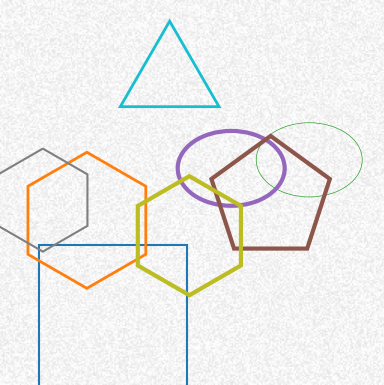[{"shape": "square", "thickness": 1.5, "radius": 0.96, "center": [0.293, 0.172]}, {"shape": "hexagon", "thickness": 2, "radius": 0.88, "center": [0.226, 0.428]}, {"shape": "oval", "thickness": 0.5, "radius": 0.69, "center": [0.803, 0.585]}, {"shape": "oval", "thickness": 3, "radius": 0.69, "center": [0.601, 0.563]}, {"shape": "pentagon", "thickness": 3, "radius": 0.81, "center": [0.703, 0.485]}, {"shape": "hexagon", "thickness": 1.5, "radius": 0.67, "center": [0.111, 0.48]}, {"shape": "hexagon", "thickness": 3, "radius": 0.77, "center": [0.492, 0.388]}, {"shape": "triangle", "thickness": 2, "radius": 0.74, "center": [0.441, 0.797]}]